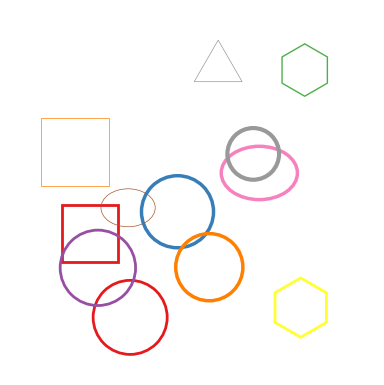[{"shape": "square", "thickness": 2, "radius": 0.37, "center": [0.234, 0.393]}, {"shape": "circle", "thickness": 2, "radius": 0.48, "center": [0.338, 0.176]}, {"shape": "circle", "thickness": 2.5, "radius": 0.47, "center": [0.461, 0.45]}, {"shape": "hexagon", "thickness": 1, "radius": 0.34, "center": [0.791, 0.818]}, {"shape": "circle", "thickness": 2, "radius": 0.49, "center": [0.254, 0.304]}, {"shape": "square", "thickness": 0.5, "radius": 0.44, "center": [0.194, 0.605]}, {"shape": "circle", "thickness": 2.5, "radius": 0.44, "center": [0.544, 0.306]}, {"shape": "hexagon", "thickness": 2, "radius": 0.39, "center": [0.781, 0.201]}, {"shape": "oval", "thickness": 0.5, "radius": 0.35, "center": [0.333, 0.46]}, {"shape": "oval", "thickness": 2.5, "radius": 0.49, "center": [0.674, 0.551]}, {"shape": "circle", "thickness": 3, "radius": 0.34, "center": [0.658, 0.6]}, {"shape": "triangle", "thickness": 0.5, "radius": 0.36, "center": [0.567, 0.824]}]